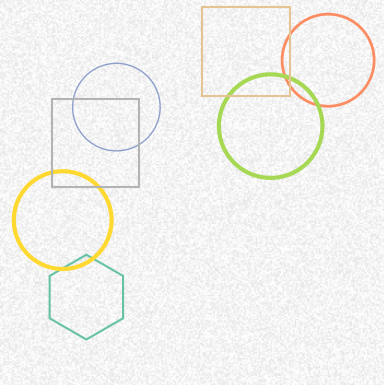[{"shape": "hexagon", "thickness": 1.5, "radius": 0.55, "center": [0.224, 0.228]}, {"shape": "circle", "thickness": 2, "radius": 0.6, "center": [0.852, 0.844]}, {"shape": "circle", "thickness": 1, "radius": 0.57, "center": [0.302, 0.722]}, {"shape": "circle", "thickness": 3, "radius": 0.67, "center": [0.703, 0.672]}, {"shape": "circle", "thickness": 3, "radius": 0.64, "center": [0.163, 0.428]}, {"shape": "square", "thickness": 1.5, "radius": 0.57, "center": [0.638, 0.867]}, {"shape": "square", "thickness": 1.5, "radius": 0.57, "center": [0.247, 0.629]}]